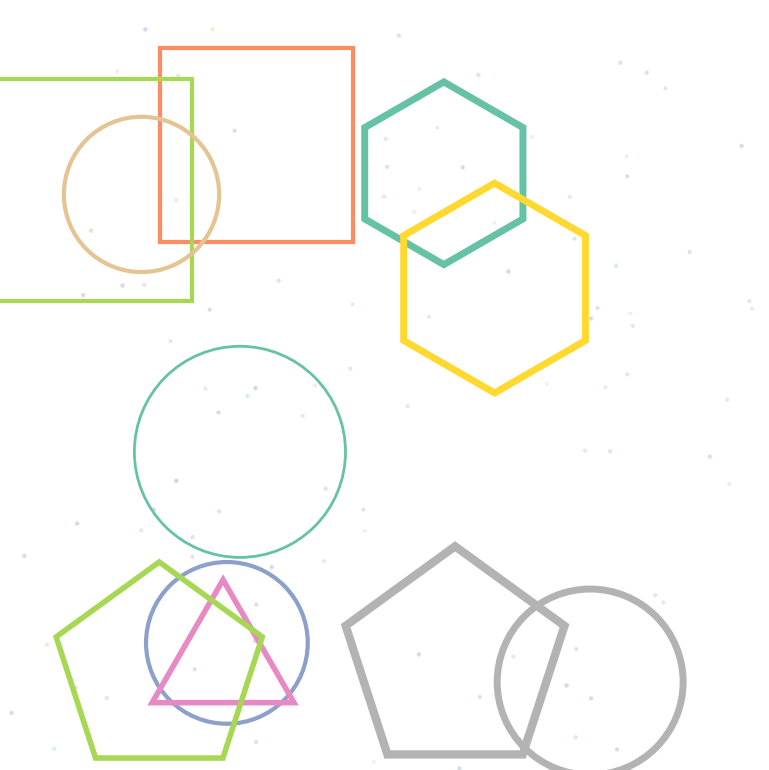[{"shape": "circle", "thickness": 1, "radius": 0.69, "center": [0.312, 0.413]}, {"shape": "hexagon", "thickness": 2.5, "radius": 0.59, "center": [0.576, 0.775]}, {"shape": "square", "thickness": 1.5, "radius": 0.63, "center": [0.333, 0.812]}, {"shape": "circle", "thickness": 1.5, "radius": 0.53, "center": [0.295, 0.165]}, {"shape": "triangle", "thickness": 2, "radius": 0.53, "center": [0.29, 0.141]}, {"shape": "square", "thickness": 1.5, "radius": 0.72, "center": [0.106, 0.753]}, {"shape": "pentagon", "thickness": 2, "radius": 0.7, "center": [0.207, 0.129]}, {"shape": "hexagon", "thickness": 2.5, "radius": 0.68, "center": [0.642, 0.626]}, {"shape": "circle", "thickness": 1.5, "radius": 0.5, "center": [0.184, 0.748]}, {"shape": "circle", "thickness": 2.5, "radius": 0.6, "center": [0.766, 0.114]}, {"shape": "pentagon", "thickness": 3, "radius": 0.75, "center": [0.591, 0.141]}]